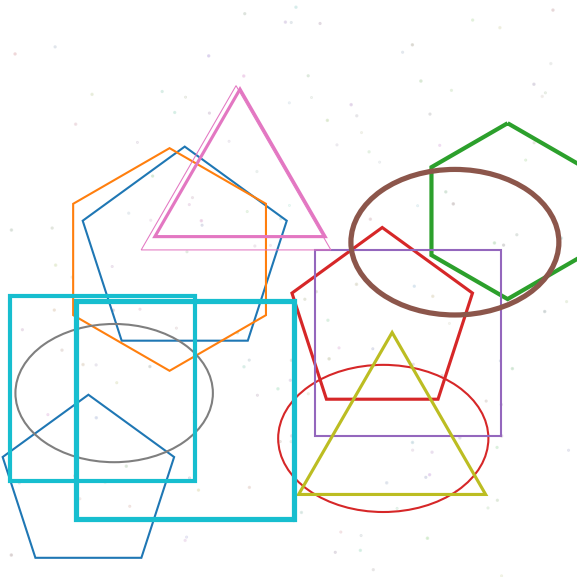[{"shape": "pentagon", "thickness": 1, "radius": 0.93, "center": [0.32, 0.559]}, {"shape": "pentagon", "thickness": 1, "radius": 0.78, "center": [0.153, 0.16]}, {"shape": "hexagon", "thickness": 1, "radius": 0.96, "center": [0.294, 0.55]}, {"shape": "hexagon", "thickness": 2, "radius": 0.76, "center": [0.879, 0.634]}, {"shape": "pentagon", "thickness": 1.5, "radius": 0.82, "center": [0.662, 0.441]}, {"shape": "oval", "thickness": 1, "radius": 0.91, "center": [0.664, 0.24]}, {"shape": "square", "thickness": 1, "radius": 0.81, "center": [0.706, 0.406]}, {"shape": "oval", "thickness": 2.5, "radius": 0.9, "center": [0.788, 0.58]}, {"shape": "triangle", "thickness": 1.5, "radius": 0.85, "center": [0.416, 0.675]}, {"shape": "triangle", "thickness": 0.5, "radius": 0.95, "center": [0.409, 0.661]}, {"shape": "oval", "thickness": 1, "radius": 0.85, "center": [0.198, 0.318]}, {"shape": "triangle", "thickness": 1.5, "radius": 0.93, "center": [0.679, 0.236]}, {"shape": "square", "thickness": 2.5, "radius": 0.95, "center": [0.32, 0.289]}, {"shape": "square", "thickness": 2, "radius": 0.8, "center": [0.177, 0.326]}]